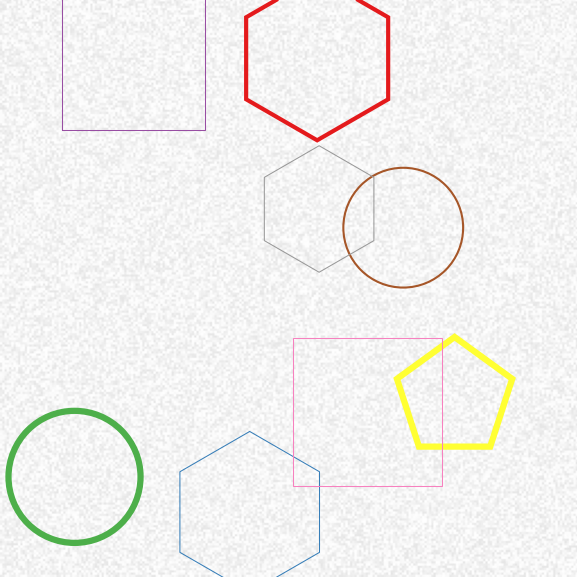[{"shape": "hexagon", "thickness": 2, "radius": 0.71, "center": [0.549, 0.898]}, {"shape": "hexagon", "thickness": 0.5, "radius": 0.7, "center": [0.432, 0.112]}, {"shape": "circle", "thickness": 3, "radius": 0.57, "center": [0.129, 0.173]}, {"shape": "square", "thickness": 0.5, "radius": 0.62, "center": [0.231, 0.899]}, {"shape": "pentagon", "thickness": 3, "radius": 0.52, "center": [0.787, 0.311]}, {"shape": "circle", "thickness": 1, "radius": 0.52, "center": [0.698, 0.605]}, {"shape": "square", "thickness": 0.5, "radius": 0.64, "center": [0.636, 0.286]}, {"shape": "hexagon", "thickness": 0.5, "radius": 0.55, "center": [0.553, 0.637]}]